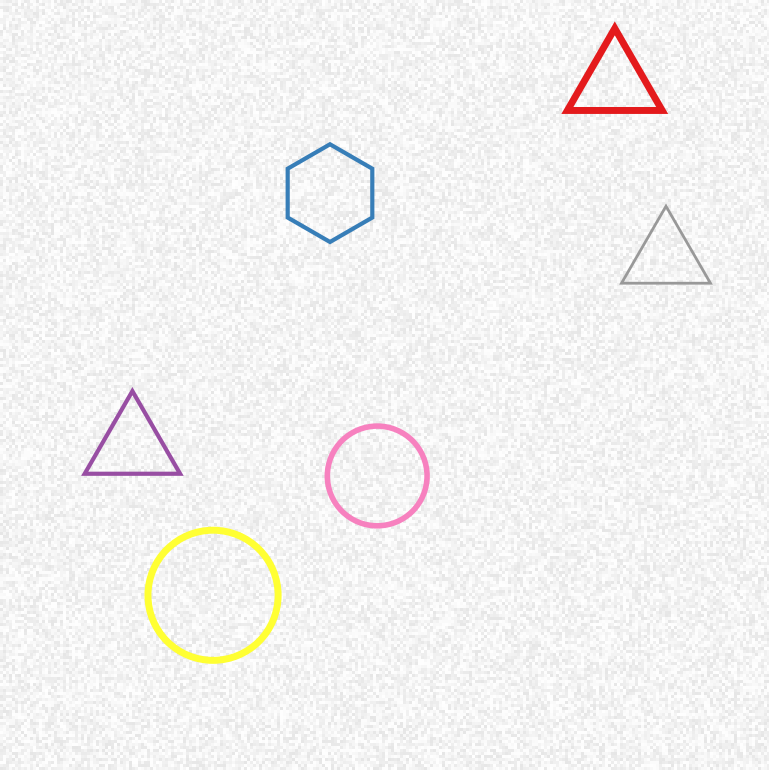[{"shape": "triangle", "thickness": 2.5, "radius": 0.36, "center": [0.798, 0.892]}, {"shape": "hexagon", "thickness": 1.5, "radius": 0.32, "center": [0.429, 0.749]}, {"shape": "triangle", "thickness": 1.5, "radius": 0.36, "center": [0.172, 0.421]}, {"shape": "circle", "thickness": 2.5, "radius": 0.42, "center": [0.277, 0.227]}, {"shape": "circle", "thickness": 2, "radius": 0.32, "center": [0.49, 0.382]}, {"shape": "triangle", "thickness": 1, "radius": 0.33, "center": [0.865, 0.666]}]